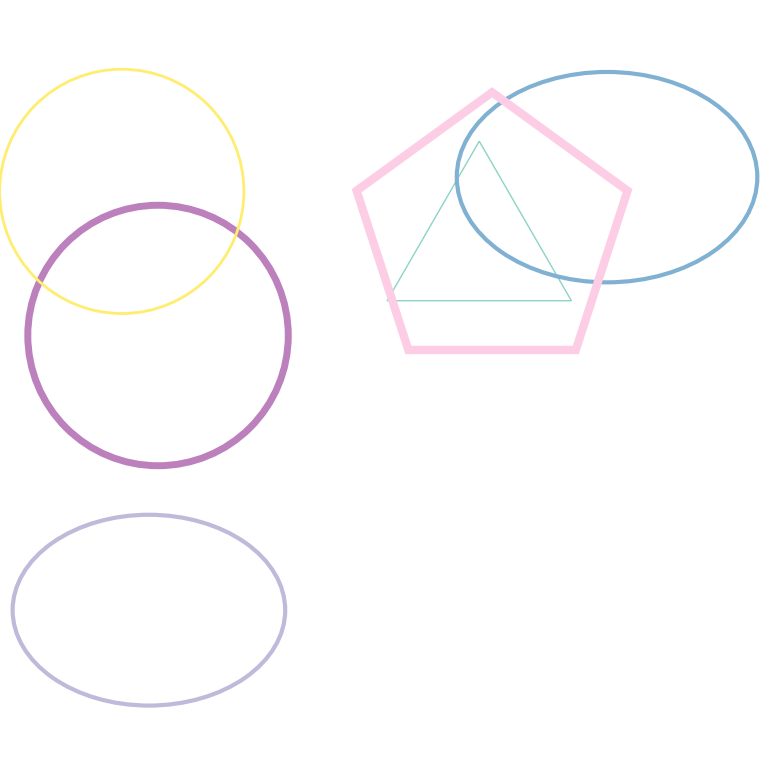[{"shape": "triangle", "thickness": 0.5, "radius": 0.69, "center": [0.622, 0.679]}, {"shape": "oval", "thickness": 1.5, "radius": 0.88, "center": [0.193, 0.208]}, {"shape": "oval", "thickness": 1.5, "radius": 0.98, "center": [0.788, 0.77]}, {"shape": "pentagon", "thickness": 3, "radius": 0.92, "center": [0.639, 0.695]}, {"shape": "circle", "thickness": 2.5, "radius": 0.85, "center": [0.205, 0.564]}, {"shape": "circle", "thickness": 1, "radius": 0.79, "center": [0.158, 0.751]}]